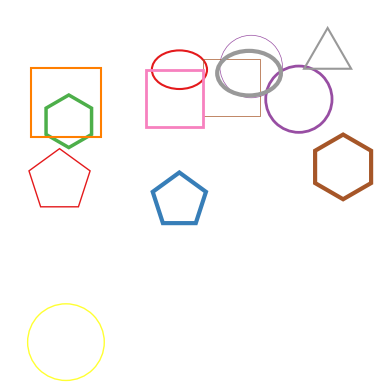[{"shape": "oval", "thickness": 1.5, "radius": 0.36, "center": [0.466, 0.819]}, {"shape": "pentagon", "thickness": 1, "radius": 0.42, "center": [0.155, 0.53]}, {"shape": "pentagon", "thickness": 3, "radius": 0.36, "center": [0.466, 0.479]}, {"shape": "hexagon", "thickness": 2.5, "radius": 0.34, "center": [0.179, 0.685]}, {"shape": "circle", "thickness": 0.5, "radius": 0.41, "center": [0.652, 0.827]}, {"shape": "circle", "thickness": 2, "radius": 0.43, "center": [0.776, 0.742]}, {"shape": "square", "thickness": 1.5, "radius": 0.45, "center": [0.171, 0.734]}, {"shape": "circle", "thickness": 1, "radius": 0.5, "center": [0.171, 0.111]}, {"shape": "square", "thickness": 0.5, "radius": 0.37, "center": [0.601, 0.774]}, {"shape": "hexagon", "thickness": 3, "radius": 0.42, "center": [0.891, 0.566]}, {"shape": "square", "thickness": 2, "radius": 0.37, "center": [0.453, 0.744]}, {"shape": "triangle", "thickness": 1.5, "radius": 0.35, "center": [0.851, 0.857]}, {"shape": "oval", "thickness": 3, "radius": 0.41, "center": [0.647, 0.81]}]